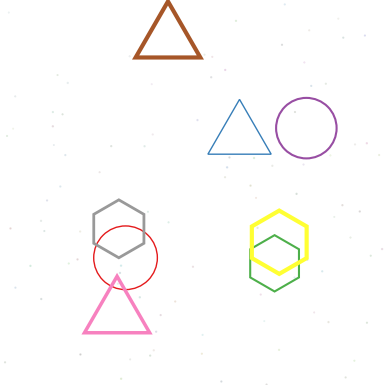[{"shape": "circle", "thickness": 1, "radius": 0.41, "center": [0.326, 0.33]}, {"shape": "triangle", "thickness": 1, "radius": 0.47, "center": [0.622, 0.647]}, {"shape": "hexagon", "thickness": 1.5, "radius": 0.37, "center": [0.713, 0.316]}, {"shape": "circle", "thickness": 1.5, "radius": 0.39, "center": [0.796, 0.667]}, {"shape": "hexagon", "thickness": 3, "radius": 0.41, "center": [0.725, 0.371]}, {"shape": "triangle", "thickness": 3, "radius": 0.49, "center": [0.436, 0.899]}, {"shape": "triangle", "thickness": 2.5, "radius": 0.49, "center": [0.304, 0.185]}, {"shape": "hexagon", "thickness": 2, "radius": 0.38, "center": [0.309, 0.406]}]